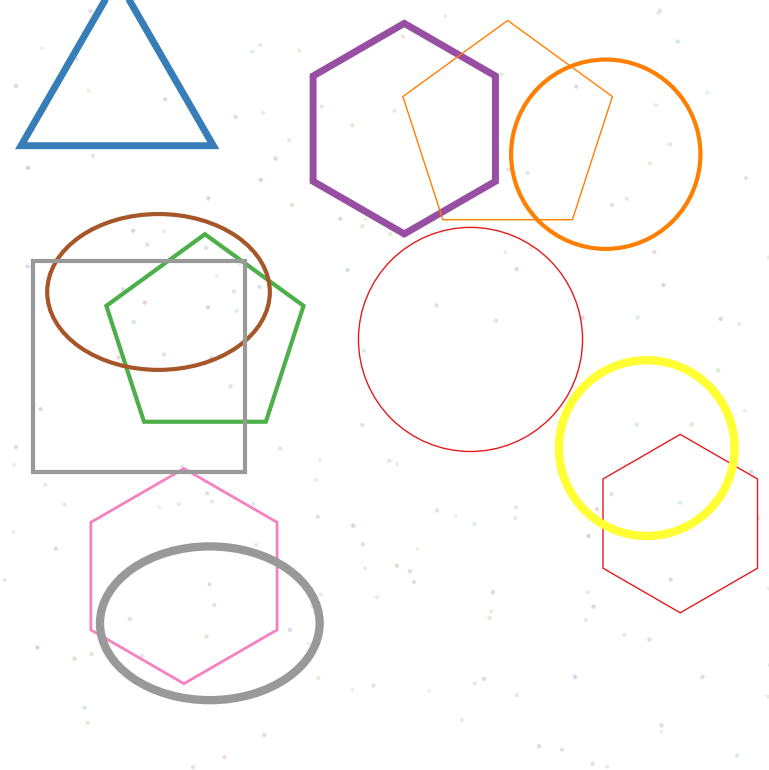[{"shape": "circle", "thickness": 0.5, "radius": 0.73, "center": [0.611, 0.559]}, {"shape": "hexagon", "thickness": 0.5, "radius": 0.58, "center": [0.883, 0.32]}, {"shape": "triangle", "thickness": 2.5, "radius": 0.72, "center": [0.152, 0.883]}, {"shape": "pentagon", "thickness": 1.5, "radius": 0.67, "center": [0.266, 0.561]}, {"shape": "hexagon", "thickness": 2.5, "radius": 0.68, "center": [0.525, 0.833]}, {"shape": "circle", "thickness": 1.5, "radius": 0.61, "center": [0.787, 0.8]}, {"shape": "pentagon", "thickness": 0.5, "radius": 0.72, "center": [0.659, 0.83]}, {"shape": "circle", "thickness": 3, "radius": 0.57, "center": [0.84, 0.418]}, {"shape": "oval", "thickness": 1.5, "radius": 0.72, "center": [0.206, 0.621]}, {"shape": "hexagon", "thickness": 1, "radius": 0.7, "center": [0.239, 0.252]}, {"shape": "square", "thickness": 1.5, "radius": 0.69, "center": [0.18, 0.524]}, {"shape": "oval", "thickness": 3, "radius": 0.71, "center": [0.272, 0.191]}]